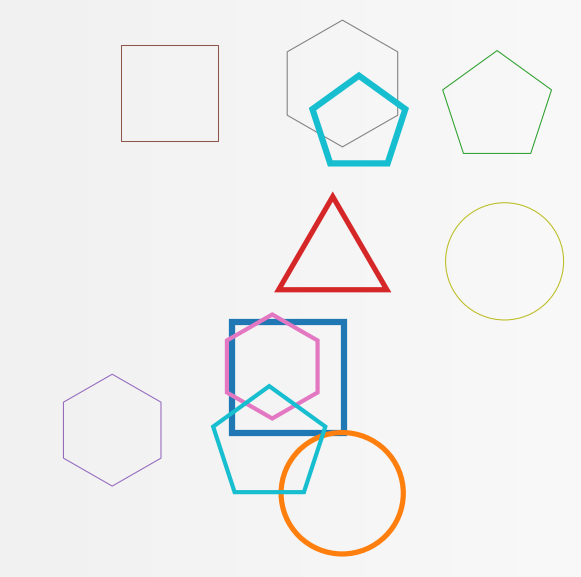[{"shape": "square", "thickness": 3, "radius": 0.48, "center": [0.496, 0.345]}, {"shape": "circle", "thickness": 2.5, "radius": 0.53, "center": [0.589, 0.145]}, {"shape": "pentagon", "thickness": 0.5, "radius": 0.49, "center": [0.855, 0.813]}, {"shape": "triangle", "thickness": 2.5, "radius": 0.54, "center": [0.572, 0.551]}, {"shape": "hexagon", "thickness": 0.5, "radius": 0.48, "center": [0.193, 0.254]}, {"shape": "square", "thickness": 0.5, "radius": 0.42, "center": [0.292, 0.837]}, {"shape": "hexagon", "thickness": 2, "radius": 0.45, "center": [0.468, 0.365]}, {"shape": "hexagon", "thickness": 0.5, "radius": 0.55, "center": [0.589, 0.855]}, {"shape": "circle", "thickness": 0.5, "radius": 0.51, "center": [0.868, 0.547]}, {"shape": "pentagon", "thickness": 2, "radius": 0.51, "center": [0.463, 0.229]}, {"shape": "pentagon", "thickness": 3, "radius": 0.42, "center": [0.617, 0.784]}]